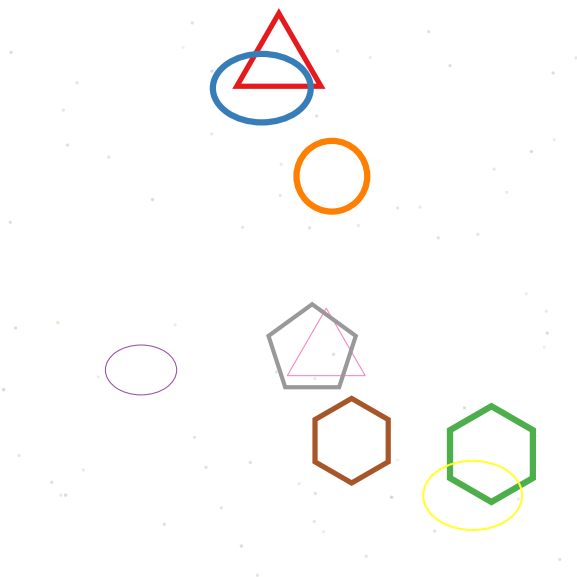[{"shape": "triangle", "thickness": 2.5, "radius": 0.42, "center": [0.483, 0.892]}, {"shape": "oval", "thickness": 3, "radius": 0.42, "center": [0.453, 0.846]}, {"shape": "hexagon", "thickness": 3, "radius": 0.41, "center": [0.851, 0.213]}, {"shape": "oval", "thickness": 0.5, "radius": 0.31, "center": [0.244, 0.359]}, {"shape": "circle", "thickness": 3, "radius": 0.31, "center": [0.575, 0.694]}, {"shape": "oval", "thickness": 1, "radius": 0.43, "center": [0.818, 0.141]}, {"shape": "hexagon", "thickness": 2.5, "radius": 0.37, "center": [0.609, 0.236]}, {"shape": "triangle", "thickness": 0.5, "radius": 0.39, "center": [0.565, 0.388]}, {"shape": "pentagon", "thickness": 2, "radius": 0.4, "center": [0.541, 0.393]}]